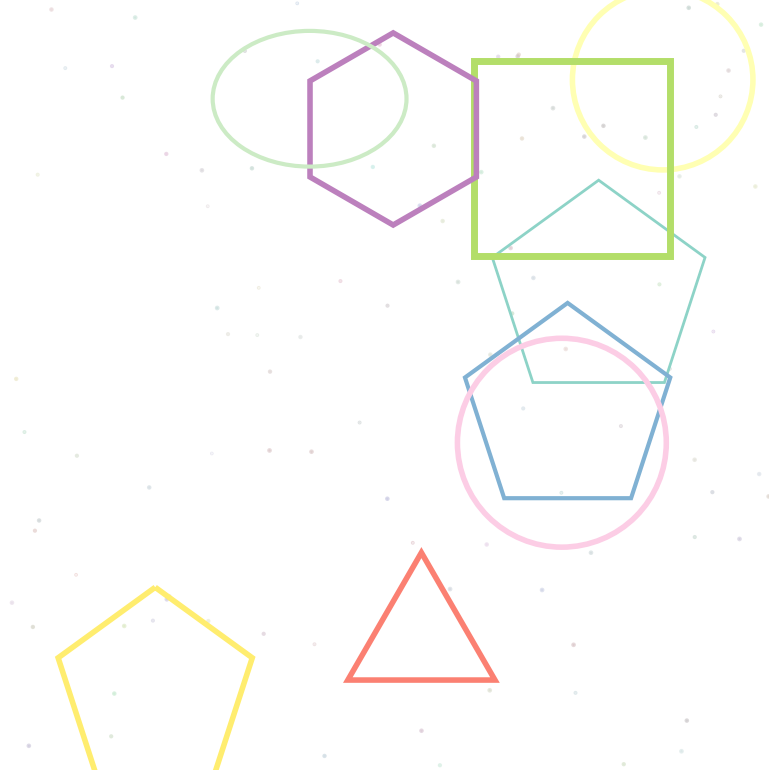[{"shape": "pentagon", "thickness": 1, "radius": 0.73, "center": [0.777, 0.621]}, {"shape": "circle", "thickness": 2, "radius": 0.59, "center": [0.861, 0.897]}, {"shape": "triangle", "thickness": 2, "radius": 0.55, "center": [0.547, 0.172]}, {"shape": "pentagon", "thickness": 1.5, "radius": 0.7, "center": [0.737, 0.466]}, {"shape": "square", "thickness": 2.5, "radius": 0.64, "center": [0.743, 0.794]}, {"shape": "circle", "thickness": 2, "radius": 0.68, "center": [0.73, 0.425]}, {"shape": "hexagon", "thickness": 2, "radius": 0.62, "center": [0.511, 0.833]}, {"shape": "oval", "thickness": 1.5, "radius": 0.63, "center": [0.402, 0.872]}, {"shape": "pentagon", "thickness": 2, "radius": 0.66, "center": [0.202, 0.105]}]